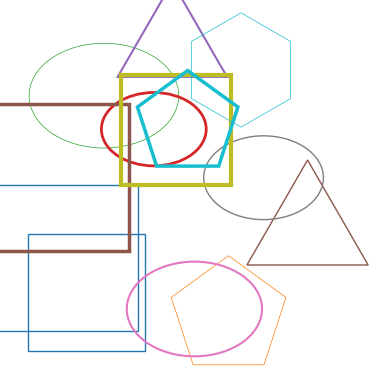[{"shape": "square", "thickness": 1, "radius": 0.76, "center": [0.224, 0.241]}, {"shape": "square", "thickness": 1, "radius": 0.95, "center": [0.169, 0.33]}, {"shape": "pentagon", "thickness": 0.5, "radius": 0.78, "center": [0.594, 0.179]}, {"shape": "oval", "thickness": 0.5, "radius": 0.97, "center": [0.27, 0.752]}, {"shape": "oval", "thickness": 2, "radius": 0.68, "center": [0.399, 0.664]}, {"shape": "triangle", "thickness": 1.5, "radius": 0.82, "center": [0.448, 0.882]}, {"shape": "triangle", "thickness": 1, "radius": 0.91, "center": [0.799, 0.403]}, {"shape": "square", "thickness": 2.5, "radius": 0.95, "center": [0.144, 0.54]}, {"shape": "oval", "thickness": 1.5, "radius": 0.88, "center": [0.505, 0.197]}, {"shape": "oval", "thickness": 1, "radius": 0.78, "center": [0.685, 0.538]}, {"shape": "square", "thickness": 3, "radius": 0.72, "center": [0.458, 0.662]}, {"shape": "hexagon", "thickness": 0.5, "radius": 0.74, "center": [0.626, 0.818]}, {"shape": "pentagon", "thickness": 2.5, "radius": 0.69, "center": [0.487, 0.68]}]